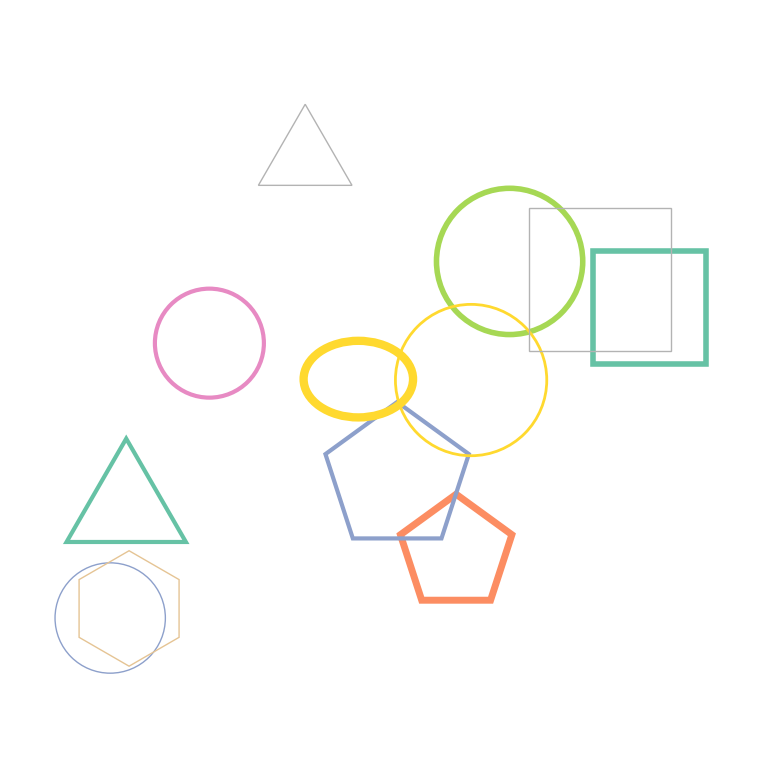[{"shape": "triangle", "thickness": 1.5, "radius": 0.45, "center": [0.164, 0.341]}, {"shape": "square", "thickness": 2, "radius": 0.36, "center": [0.844, 0.601]}, {"shape": "pentagon", "thickness": 2.5, "radius": 0.38, "center": [0.592, 0.282]}, {"shape": "pentagon", "thickness": 1.5, "radius": 0.49, "center": [0.516, 0.38]}, {"shape": "circle", "thickness": 0.5, "radius": 0.36, "center": [0.143, 0.197]}, {"shape": "circle", "thickness": 1.5, "radius": 0.35, "center": [0.272, 0.554]}, {"shape": "circle", "thickness": 2, "radius": 0.47, "center": [0.662, 0.66]}, {"shape": "oval", "thickness": 3, "radius": 0.36, "center": [0.465, 0.508]}, {"shape": "circle", "thickness": 1, "radius": 0.49, "center": [0.612, 0.506]}, {"shape": "hexagon", "thickness": 0.5, "radius": 0.37, "center": [0.168, 0.21]}, {"shape": "square", "thickness": 0.5, "radius": 0.46, "center": [0.78, 0.637]}, {"shape": "triangle", "thickness": 0.5, "radius": 0.35, "center": [0.396, 0.794]}]